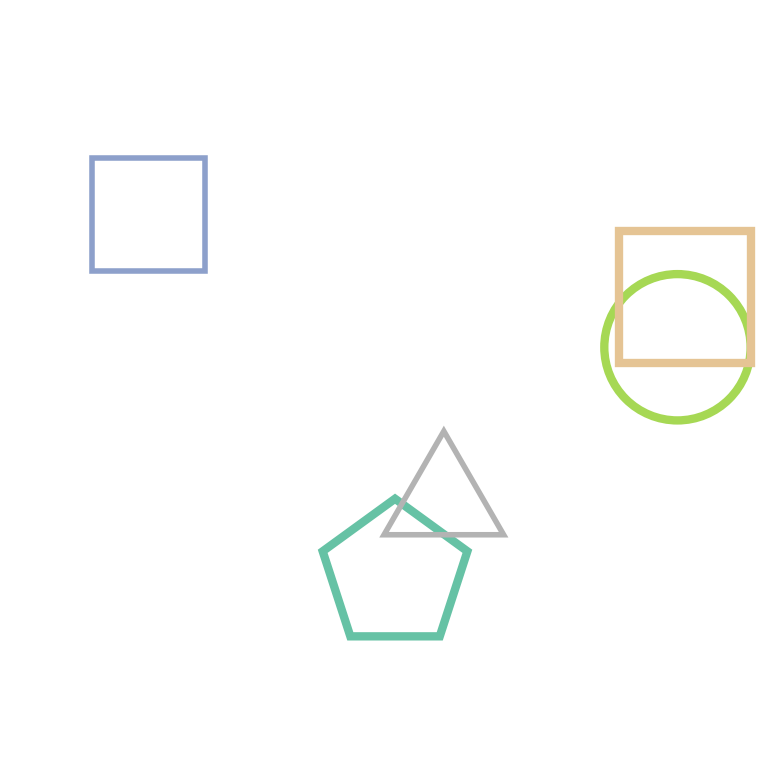[{"shape": "pentagon", "thickness": 3, "radius": 0.49, "center": [0.513, 0.254]}, {"shape": "square", "thickness": 2, "radius": 0.37, "center": [0.193, 0.721]}, {"shape": "circle", "thickness": 3, "radius": 0.48, "center": [0.88, 0.549]}, {"shape": "square", "thickness": 3, "radius": 0.43, "center": [0.889, 0.615]}, {"shape": "triangle", "thickness": 2, "radius": 0.45, "center": [0.576, 0.35]}]